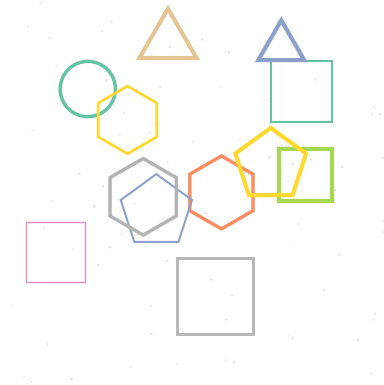[{"shape": "circle", "thickness": 2.5, "radius": 0.36, "center": [0.228, 0.769]}, {"shape": "square", "thickness": 1.5, "radius": 0.4, "center": [0.783, 0.762]}, {"shape": "hexagon", "thickness": 2.5, "radius": 0.47, "center": [0.575, 0.5]}, {"shape": "triangle", "thickness": 3, "radius": 0.34, "center": [0.731, 0.878]}, {"shape": "pentagon", "thickness": 1.5, "radius": 0.49, "center": [0.406, 0.45]}, {"shape": "square", "thickness": 1, "radius": 0.39, "center": [0.144, 0.345]}, {"shape": "square", "thickness": 3, "radius": 0.34, "center": [0.794, 0.546]}, {"shape": "pentagon", "thickness": 3, "radius": 0.48, "center": [0.703, 0.571]}, {"shape": "hexagon", "thickness": 2, "radius": 0.44, "center": [0.331, 0.688]}, {"shape": "triangle", "thickness": 3, "radius": 0.43, "center": [0.436, 0.892]}, {"shape": "hexagon", "thickness": 2.5, "radius": 0.5, "center": [0.372, 0.489]}, {"shape": "square", "thickness": 2, "radius": 0.49, "center": [0.559, 0.232]}]